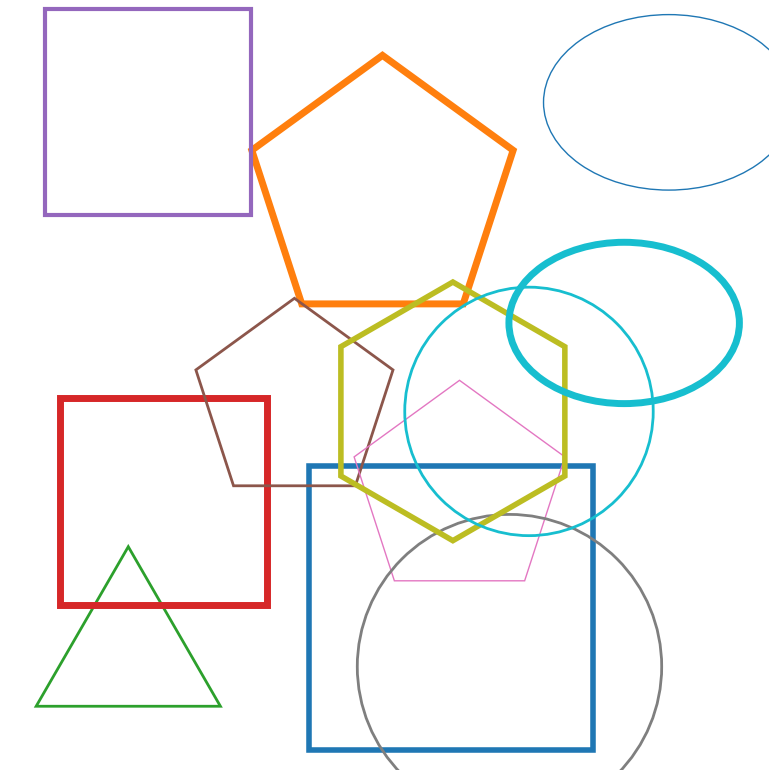[{"shape": "square", "thickness": 2, "radius": 0.92, "center": [0.585, 0.211]}, {"shape": "oval", "thickness": 0.5, "radius": 0.81, "center": [0.869, 0.867]}, {"shape": "pentagon", "thickness": 2.5, "radius": 0.89, "center": [0.497, 0.75]}, {"shape": "triangle", "thickness": 1, "radius": 0.69, "center": [0.167, 0.152]}, {"shape": "square", "thickness": 2.5, "radius": 0.67, "center": [0.213, 0.349]}, {"shape": "square", "thickness": 1.5, "radius": 0.67, "center": [0.192, 0.855]}, {"shape": "pentagon", "thickness": 1, "radius": 0.67, "center": [0.382, 0.478]}, {"shape": "pentagon", "thickness": 0.5, "radius": 0.72, "center": [0.597, 0.362]}, {"shape": "circle", "thickness": 1, "radius": 0.99, "center": [0.662, 0.134]}, {"shape": "hexagon", "thickness": 2, "radius": 0.84, "center": [0.588, 0.466]}, {"shape": "oval", "thickness": 2.5, "radius": 0.75, "center": [0.811, 0.581]}, {"shape": "circle", "thickness": 1, "radius": 0.81, "center": [0.687, 0.466]}]